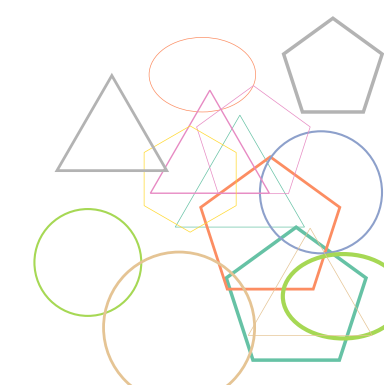[{"shape": "triangle", "thickness": 0.5, "radius": 0.97, "center": [0.623, 0.507]}, {"shape": "pentagon", "thickness": 2.5, "radius": 0.95, "center": [0.769, 0.219]}, {"shape": "oval", "thickness": 0.5, "radius": 0.69, "center": [0.526, 0.806]}, {"shape": "pentagon", "thickness": 2, "radius": 0.95, "center": [0.702, 0.403]}, {"shape": "circle", "thickness": 1.5, "radius": 0.79, "center": [0.834, 0.5]}, {"shape": "triangle", "thickness": 1, "radius": 0.89, "center": [0.545, 0.587]}, {"shape": "pentagon", "thickness": 0.5, "radius": 0.78, "center": [0.658, 0.622]}, {"shape": "oval", "thickness": 3, "radius": 0.78, "center": [0.891, 0.23]}, {"shape": "circle", "thickness": 1.5, "radius": 0.69, "center": [0.228, 0.318]}, {"shape": "hexagon", "thickness": 0.5, "radius": 0.69, "center": [0.494, 0.535]}, {"shape": "circle", "thickness": 2, "radius": 0.98, "center": [0.465, 0.149]}, {"shape": "triangle", "thickness": 0.5, "radius": 0.93, "center": [0.806, 0.222]}, {"shape": "triangle", "thickness": 2, "radius": 0.82, "center": [0.29, 0.639]}, {"shape": "pentagon", "thickness": 2.5, "radius": 0.67, "center": [0.865, 0.818]}]